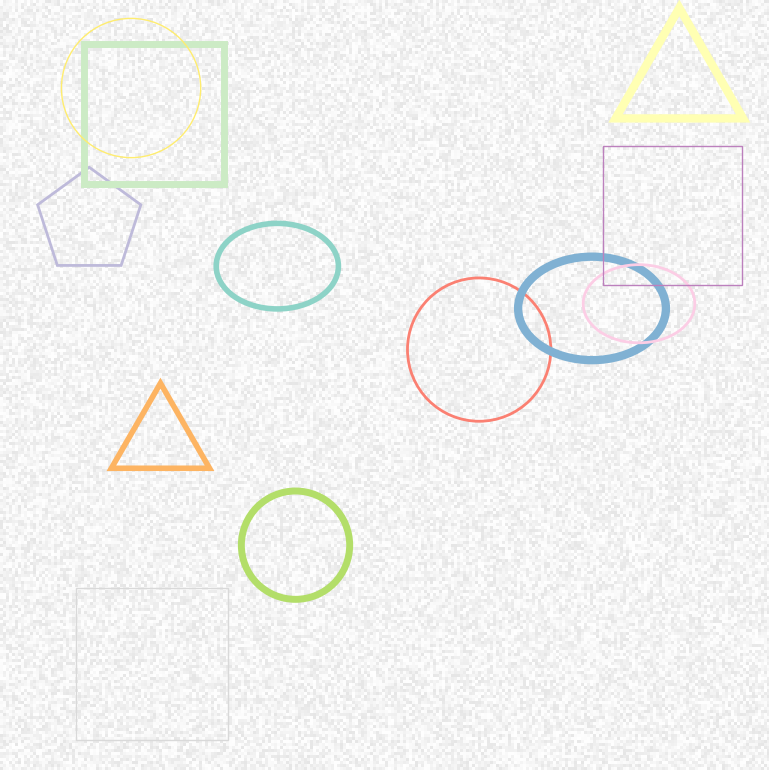[{"shape": "oval", "thickness": 2, "radius": 0.4, "center": [0.36, 0.654]}, {"shape": "triangle", "thickness": 3, "radius": 0.48, "center": [0.882, 0.894]}, {"shape": "pentagon", "thickness": 1, "radius": 0.35, "center": [0.116, 0.712]}, {"shape": "circle", "thickness": 1, "radius": 0.47, "center": [0.622, 0.546]}, {"shape": "oval", "thickness": 3, "radius": 0.48, "center": [0.769, 0.599]}, {"shape": "triangle", "thickness": 2, "radius": 0.37, "center": [0.208, 0.429]}, {"shape": "circle", "thickness": 2.5, "radius": 0.35, "center": [0.384, 0.292]}, {"shape": "oval", "thickness": 1, "radius": 0.36, "center": [0.83, 0.606]}, {"shape": "square", "thickness": 0.5, "radius": 0.49, "center": [0.198, 0.137]}, {"shape": "square", "thickness": 0.5, "radius": 0.45, "center": [0.874, 0.72]}, {"shape": "square", "thickness": 2.5, "radius": 0.46, "center": [0.2, 0.852]}, {"shape": "circle", "thickness": 0.5, "radius": 0.45, "center": [0.17, 0.886]}]